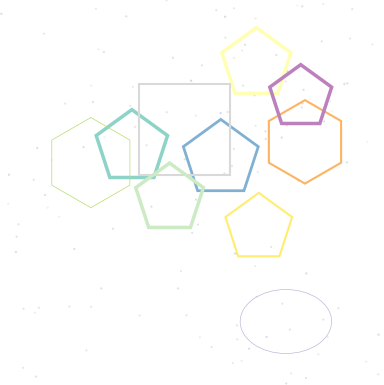[{"shape": "pentagon", "thickness": 2.5, "radius": 0.49, "center": [0.343, 0.618]}, {"shape": "pentagon", "thickness": 2.5, "radius": 0.47, "center": [0.666, 0.834]}, {"shape": "oval", "thickness": 0.5, "radius": 0.59, "center": [0.743, 0.165]}, {"shape": "pentagon", "thickness": 2, "radius": 0.51, "center": [0.574, 0.587]}, {"shape": "hexagon", "thickness": 1.5, "radius": 0.54, "center": [0.792, 0.632]}, {"shape": "hexagon", "thickness": 0.5, "radius": 0.59, "center": [0.236, 0.578]}, {"shape": "square", "thickness": 1.5, "radius": 0.59, "center": [0.48, 0.663]}, {"shape": "pentagon", "thickness": 2.5, "radius": 0.42, "center": [0.781, 0.748]}, {"shape": "pentagon", "thickness": 2.5, "radius": 0.46, "center": [0.44, 0.484]}, {"shape": "pentagon", "thickness": 1.5, "radius": 0.46, "center": [0.672, 0.408]}]